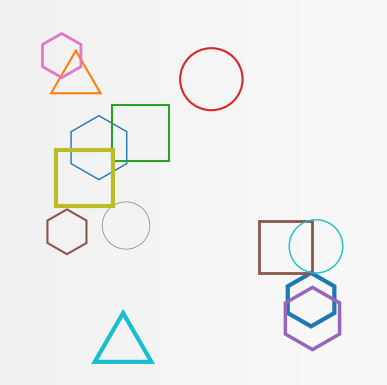[{"shape": "hexagon", "thickness": 3, "radius": 0.35, "center": [0.803, 0.222]}, {"shape": "hexagon", "thickness": 1, "radius": 0.41, "center": [0.255, 0.616]}, {"shape": "triangle", "thickness": 1.5, "radius": 0.37, "center": [0.196, 0.795]}, {"shape": "square", "thickness": 1.5, "radius": 0.37, "center": [0.364, 0.654]}, {"shape": "circle", "thickness": 1.5, "radius": 0.4, "center": [0.545, 0.794]}, {"shape": "hexagon", "thickness": 2.5, "radius": 0.4, "center": [0.806, 0.173]}, {"shape": "hexagon", "thickness": 1.5, "radius": 0.29, "center": [0.173, 0.398]}, {"shape": "square", "thickness": 2, "radius": 0.34, "center": [0.737, 0.358]}, {"shape": "hexagon", "thickness": 2, "radius": 0.29, "center": [0.159, 0.856]}, {"shape": "circle", "thickness": 0.5, "radius": 0.31, "center": [0.325, 0.414]}, {"shape": "square", "thickness": 3, "radius": 0.37, "center": [0.217, 0.538]}, {"shape": "triangle", "thickness": 3, "radius": 0.42, "center": [0.318, 0.102]}, {"shape": "circle", "thickness": 1, "radius": 0.35, "center": [0.816, 0.36]}]